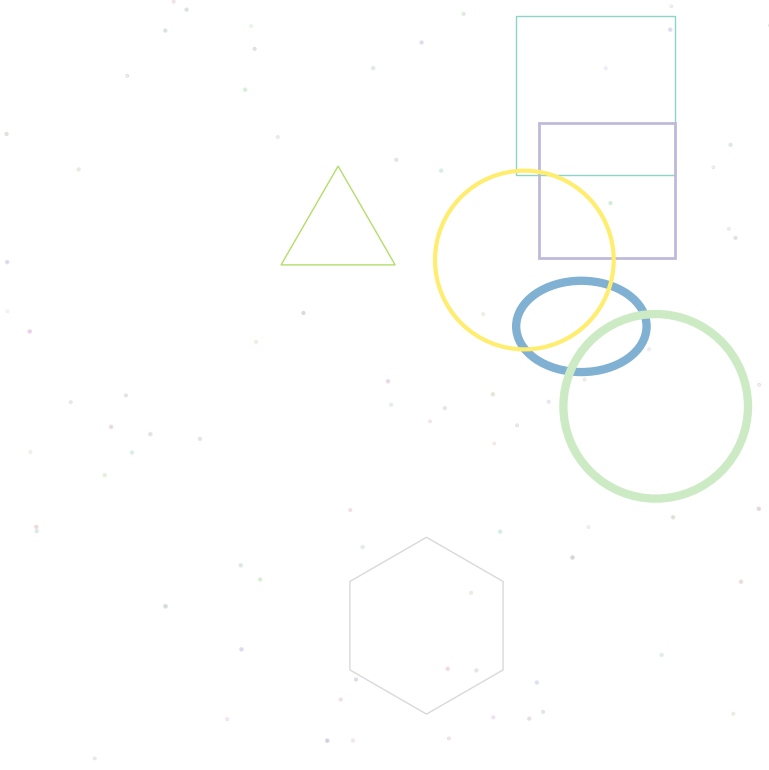[{"shape": "square", "thickness": 0.5, "radius": 0.52, "center": [0.773, 0.876]}, {"shape": "square", "thickness": 1, "radius": 0.44, "center": [0.789, 0.753]}, {"shape": "oval", "thickness": 3, "radius": 0.42, "center": [0.755, 0.576]}, {"shape": "triangle", "thickness": 0.5, "radius": 0.43, "center": [0.439, 0.699]}, {"shape": "hexagon", "thickness": 0.5, "radius": 0.57, "center": [0.554, 0.187]}, {"shape": "circle", "thickness": 3, "radius": 0.6, "center": [0.852, 0.472]}, {"shape": "circle", "thickness": 1.5, "radius": 0.58, "center": [0.681, 0.662]}]